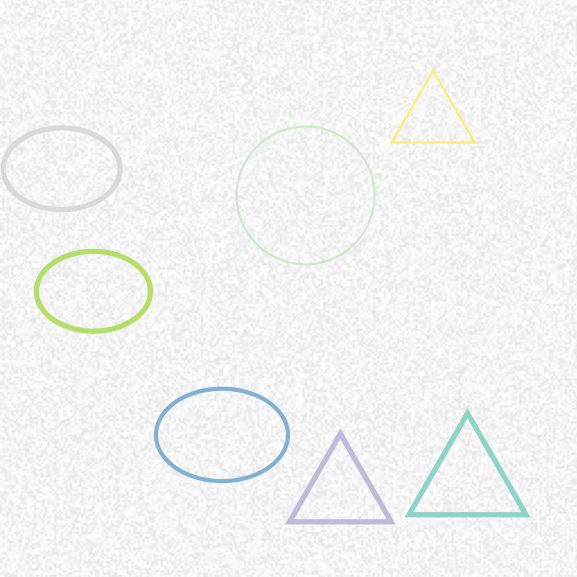[{"shape": "triangle", "thickness": 2.5, "radius": 0.59, "center": [0.81, 0.166]}, {"shape": "triangle", "thickness": 2.5, "radius": 0.51, "center": [0.589, 0.146]}, {"shape": "oval", "thickness": 2, "radius": 0.57, "center": [0.384, 0.246]}, {"shape": "oval", "thickness": 2.5, "radius": 0.49, "center": [0.162, 0.495]}, {"shape": "oval", "thickness": 2.5, "radius": 0.51, "center": [0.107, 0.707]}, {"shape": "circle", "thickness": 1, "radius": 0.6, "center": [0.529, 0.661]}, {"shape": "triangle", "thickness": 1, "radius": 0.41, "center": [0.75, 0.794]}]